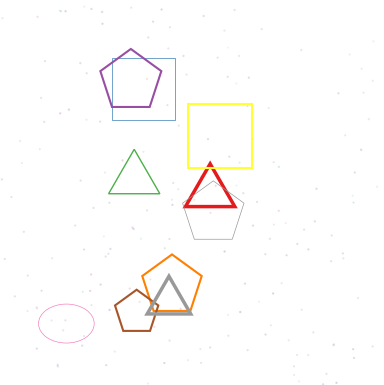[{"shape": "triangle", "thickness": 2.5, "radius": 0.37, "center": [0.546, 0.5]}, {"shape": "square", "thickness": 0.5, "radius": 0.41, "center": [0.372, 0.768]}, {"shape": "triangle", "thickness": 1, "radius": 0.38, "center": [0.349, 0.535]}, {"shape": "pentagon", "thickness": 1.5, "radius": 0.42, "center": [0.34, 0.79]}, {"shape": "pentagon", "thickness": 1.5, "radius": 0.41, "center": [0.447, 0.258]}, {"shape": "square", "thickness": 1.5, "radius": 0.42, "center": [0.571, 0.646]}, {"shape": "pentagon", "thickness": 1.5, "radius": 0.3, "center": [0.355, 0.188]}, {"shape": "oval", "thickness": 0.5, "radius": 0.36, "center": [0.172, 0.16]}, {"shape": "triangle", "thickness": 2.5, "radius": 0.33, "center": [0.439, 0.217]}, {"shape": "pentagon", "thickness": 0.5, "radius": 0.42, "center": [0.554, 0.446]}]